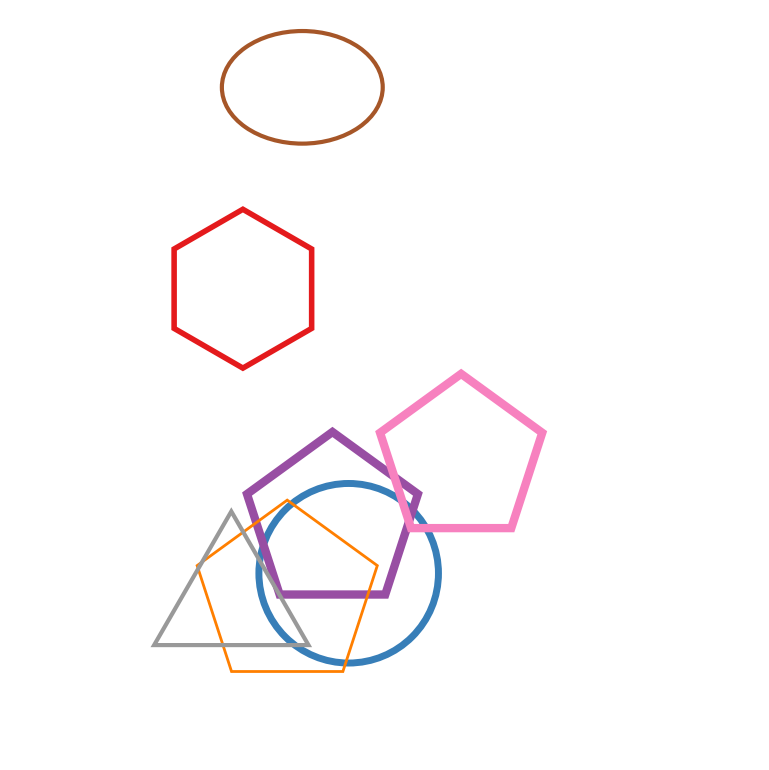[{"shape": "hexagon", "thickness": 2, "radius": 0.52, "center": [0.315, 0.625]}, {"shape": "circle", "thickness": 2.5, "radius": 0.58, "center": [0.453, 0.256]}, {"shape": "pentagon", "thickness": 3, "radius": 0.58, "center": [0.432, 0.322]}, {"shape": "pentagon", "thickness": 1, "radius": 0.62, "center": [0.373, 0.227]}, {"shape": "oval", "thickness": 1.5, "radius": 0.52, "center": [0.393, 0.887]}, {"shape": "pentagon", "thickness": 3, "radius": 0.55, "center": [0.599, 0.404]}, {"shape": "triangle", "thickness": 1.5, "radius": 0.58, "center": [0.3, 0.22]}]